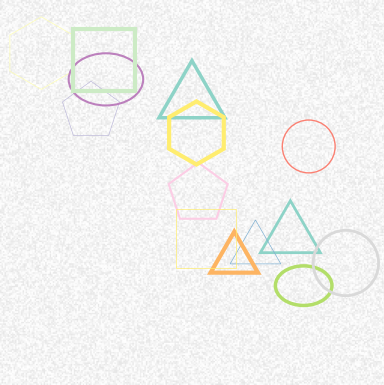[{"shape": "triangle", "thickness": 2, "radius": 0.45, "center": [0.754, 0.389]}, {"shape": "triangle", "thickness": 2.5, "radius": 0.49, "center": [0.499, 0.744]}, {"shape": "hexagon", "thickness": 0.5, "radius": 0.47, "center": [0.107, 0.862]}, {"shape": "pentagon", "thickness": 0.5, "radius": 0.39, "center": [0.236, 0.711]}, {"shape": "circle", "thickness": 1, "radius": 0.34, "center": [0.802, 0.62]}, {"shape": "triangle", "thickness": 0.5, "radius": 0.38, "center": [0.664, 0.353]}, {"shape": "triangle", "thickness": 3, "radius": 0.36, "center": [0.609, 0.327]}, {"shape": "oval", "thickness": 2.5, "radius": 0.37, "center": [0.789, 0.258]}, {"shape": "pentagon", "thickness": 1.5, "radius": 0.4, "center": [0.515, 0.497]}, {"shape": "circle", "thickness": 2, "radius": 0.42, "center": [0.898, 0.317]}, {"shape": "oval", "thickness": 1.5, "radius": 0.48, "center": [0.275, 0.794]}, {"shape": "square", "thickness": 3, "radius": 0.4, "center": [0.27, 0.844]}, {"shape": "square", "thickness": 0.5, "radius": 0.38, "center": [0.535, 0.38]}, {"shape": "hexagon", "thickness": 3, "radius": 0.41, "center": [0.51, 0.655]}]